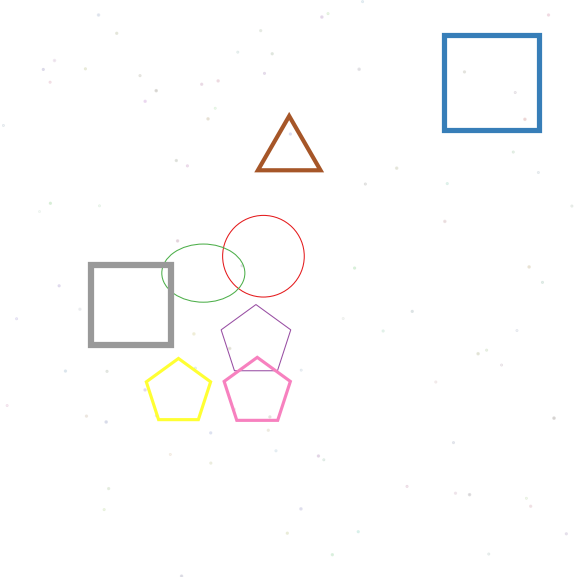[{"shape": "circle", "thickness": 0.5, "radius": 0.35, "center": [0.456, 0.555]}, {"shape": "square", "thickness": 2.5, "radius": 0.41, "center": [0.851, 0.856]}, {"shape": "oval", "thickness": 0.5, "radius": 0.36, "center": [0.352, 0.526]}, {"shape": "pentagon", "thickness": 0.5, "radius": 0.32, "center": [0.443, 0.408]}, {"shape": "pentagon", "thickness": 1.5, "radius": 0.29, "center": [0.309, 0.32]}, {"shape": "triangle", "thickness": 2, "radius": 0.31, "center": [0.501, 0.736]}, {"shape": "pentagon", "thickness": 1.5, "radius": 0.3, "center": [0.445, 0.32]}, {"shape": "square", "thickness": 3, "radius": 0.35, "center": [0.227, 0.47]}]